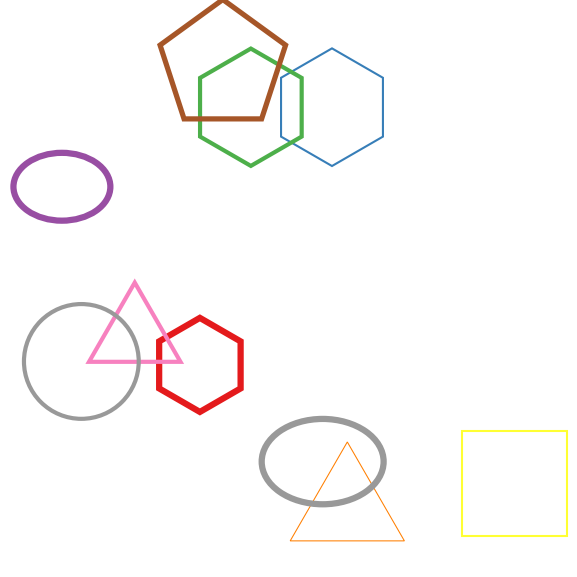[{"shape": "hexagon", "thickness": 3, "radius": 0.41, "center": [0.346, 0.367]}, {"shape": "hexagon", "thickness": 1, "radius": 0.51, "center": [0.575, 0.814]}, {"shape": "hexagon", "thickness": 2, "radius": 0.51, "center": [0.434, 0.813]}, {"shape": "oval", "thickness": 3, "radius": 0.42, "center": [0.107, 0.676]}, {"shape": "triangle", "thickness": 0.5, "radius": 0.57, "center": [0.601, 0.12]}, {"shape": "square", "thickness": 1, "radius": 0.46, "center": [0.891, 0.162]}, {"shape": "pentagon", "thickness": 2.5, "radius": 0.57, "center": [0.386, 0.886]}, {"shape": "triangle", "thickness": 2, "radius": 0.46, "center": [0.233, 0.418]}, {"shape": "circle", "thickness": 2, "radius": 0.5, "center": [0.141, 0.373]}, {"shape": "oval", "thickness": 3, "radius": 0.53, "center": [0.559, 0.2]}]